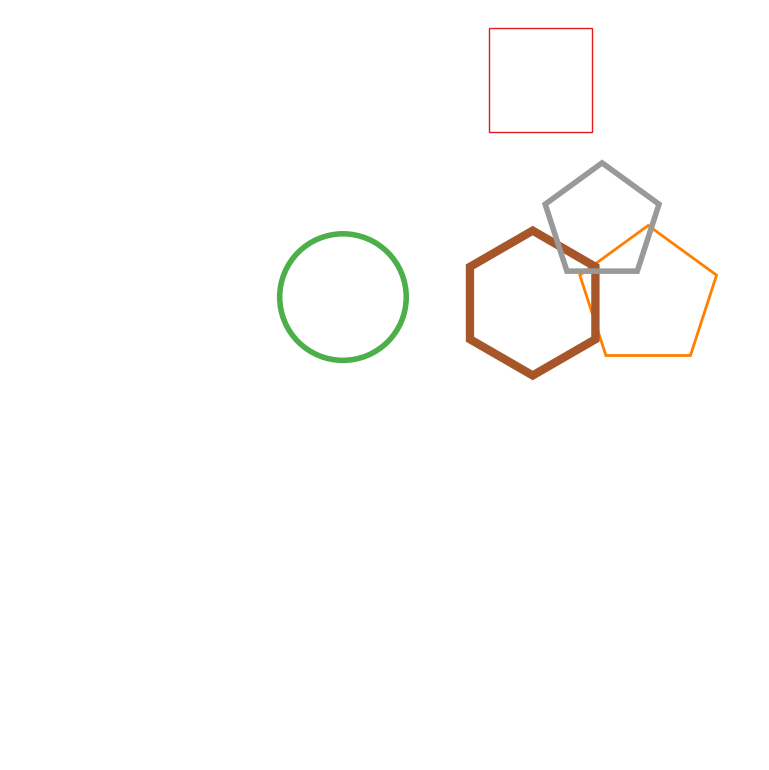[{"shape": "square", "thickness": 0.5, "radius": 0.34, "center": [0.702, 0.896]}, {"shape": "circle", "thickness": 2, "radius": 0.41, "center": [0.445, 0.614]}, {"shape": "pentagon", "thickness": 1, "radius": 0.47, "center": [0.842, 0.614]}, {"shape": "hexagon", "thickness": 3, "radius": 0.47, "center": [0.692, 0.606]}, {"shape": "pentagon", "thickness": 2, "radius": 0.39, "center": [0.782, 0.711]}]